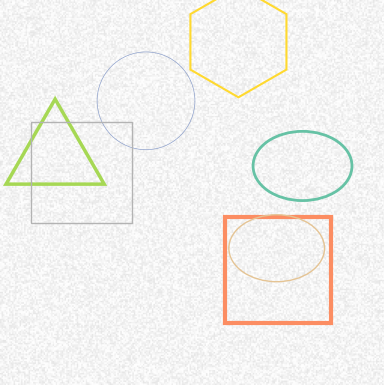[{"shape": "oval", "thickness": 2, "radius": 0.64, "center": [0.786, 0.569]}, {"shape": "square", "thickness": 3, "radius": 0.69, "center": [0.723, 0.298]}, {"shape": "circle", "thickness": 0.5, "radius": 0.63, "center": [0.379, 0.738]}, {"shape": "triangle", "thickness": 2.5, "radius": 0.74, "center": [0.143, 0.595]}, {"shape": "hexagon", "thickness": 1.5, "radius": 0.72, "center": [0.619, 0.891]}, {"shape": "oval", "thickness": 1, "radius": 0.62, "center": [0.719, 0.355]}, {"shape": "square", "thickness": 1, "radius": 0.65, "center": [0.212, 0.553]}]